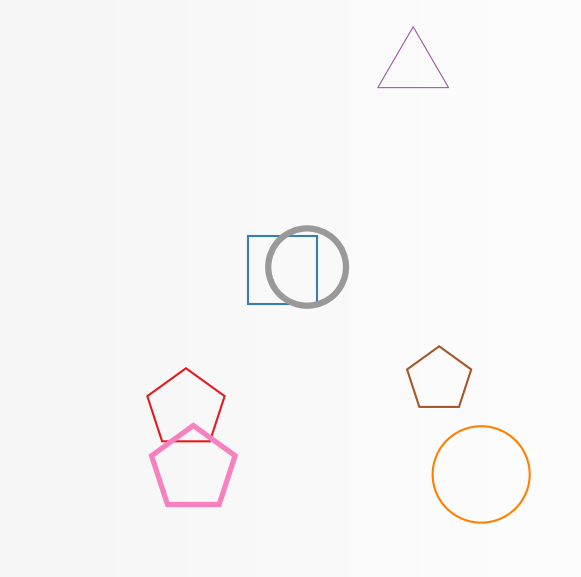[{"shape": "pentagon", "thickness": 1, "radius": 0.35, "center": [0.32, 0.292]}, {"shape": "square", "thickness": 1, "radius": 0.3, "center": [0.486, 0.531]}, {"shape": "triangle", "thickness": 0.5, "radius": 0.35, "center": [0.711, 0.883]}, {"shape": "circle", "thickness": 1, "radius": 0.42, "center": [0.828, 0.178]}, {"shape": "pentagon", "thickness": 1, "radius": 0.29, "center": [0.756, 0.341]}, {"shape": "pentagon", "thickness": 2.5, "radius": 0.38, "center": [0.333, 0.187]}, {"shape": "circle", "thickness": 3, "radius": 0.33, "center": [0.528, 0.537]}]